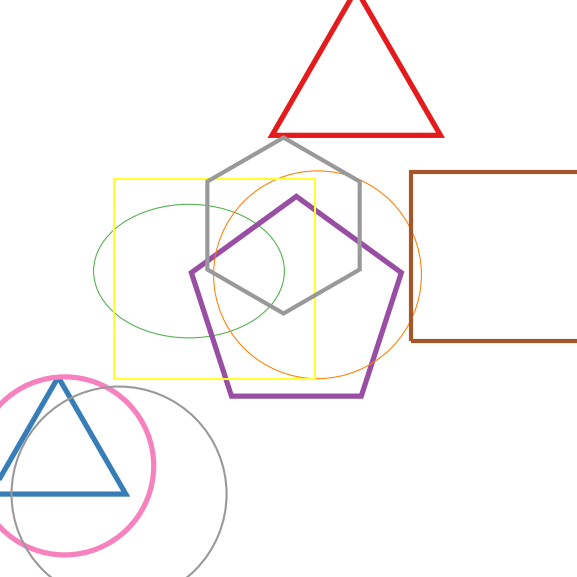[{"shape": "triangle", "thickness": 2.5, "radius": 0.84, "center": [0.617, 0.849]}, {"shape": "triangle", "thickness": 2.5, "radius": 0.68, "center": [0.101, 0.211]}, {"shape": "oval", "thickness": 0.5, "radius": 0.83, "center": [0.327, 0.53]}, {"shape": "pentagon", "thickness": 2.5, "radius": 0.96, "center": [0.513, 0.468]}, {"shape": "circle", "thickness": 0.5, "radius": 0.9, "center": [0.55, 0.523]}, {"shape": "square", "thickness": 1, "radius": 0.87, "center": [0.371, 0.516]}, {"shape": "square", "thickness": 2, "radius": 0.73, "center": [0.857, 0.555]}, {"shape": "circle", "thickness": 2.5, "radius": 0.77, "center": [0.112, 0.192]}, {"shape": "hexagon", "thickness": 2, "radius": 0.76, "center": [0.491, 0.609]}, {"shape": "circle", "thickness": 1, "radius": 0.93, "center": [0.206, 0.144]}]